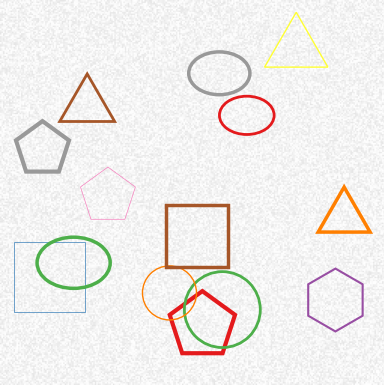[{"shape": "oval", "thickness": 2, "radius": 0.36, "center": [0.641, 0.7]}, {"shape": "pentagon", "thickness": 3, "radius": 0.45, "center": [0.526, 0.155]}, {"shape": "square", "thickness": 0.5, "radius": 0.46, "center": [0.129, 0.28]}, {"shape": "oval", "thickness": 2.5, "radius": 0.47, "center": [0.191, 0.317]}, {"shape": "circle", "thickness": 2, "radius": 0.49, "center": [0.578, 0.196]}, {"shape": "hexagon", "thickness": 1.5, "radius": 0.41, "center": [0.871, 0.221]}, {"shape": "triangle", "thickness": 2.5, "radius": 0.39, "center": [0.894, 0.436]}, {"shape": "circle", "thickness": 1, "radius": 0.35, "center": [0.44, 0.239]}, {"shape": "triangle", "thickness": 1, "radius": 0.47, "center": [0.769, 0.873]}, {"shape": "triangle", "thickness": 2, "radius": 0.41, "center": [0.226, 0.726]}, {"shape": "square", "thickness": 2.5, "radius": 0.4, "center": [0.511, 0.388]}, {"shape": "pentagon", "thickness": 0.5, "radius": 0.37, "center": [0.28, 0.491]}, {"shape": "oval", "thickness": 2.5, "radius": 0.4, "center": [0.57, 0.81]}, {"shape": "pentagon", "thickness": 3, "radius": 0.36, "center": [0.11, 0.613]}]